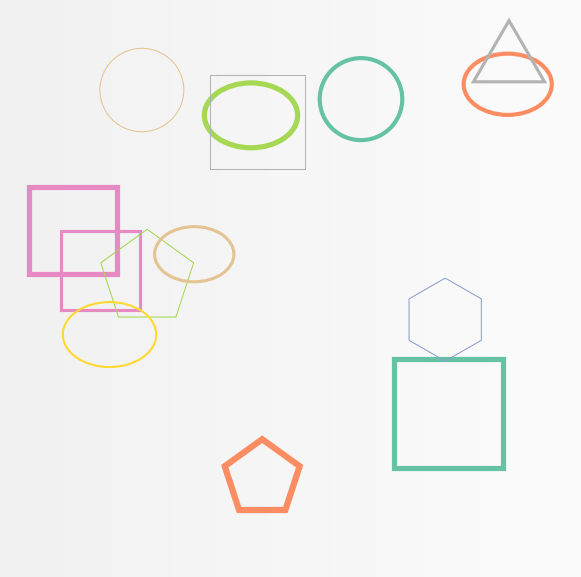[{"shape": "square", "thickness": 2.5, "radius": 0.47, "center": [0.771, 0.283]}, {"shape": "circle", "thickness": 2, "radius": 0.36, "center": [0.621, 0.828]}, {"shape": "oval", "thickness": 2, "radius": 0.38, "center": [0.873, 0.853]}, {"shape": "pentagon", "thickness": 3, "radius": 0.34, "center": [0.451, 0.171]}, {"shape": "hexagon", "thickness": 0.5, "radius": 0.36, "center": [0.766, 0.446]}, {"shape": "square", "thickness": 1.5, "radius": 0.34, "center": [0.173, 0.531]}, {"shape": "square", "thickness": 2.5, "radius": 0.37, "center": [0.126, 0.6]}, {"shape": "oval", "thickness": 2.5, "radius": 0.4, "center": [0.432, 0.799]}, {"shape": "pentagon", "thickness": 0.5, "radius": 0.42, "center": [0.253, 0.518]}, {"shape": "oval", "thickness": 1, "radius": 0.4, "center": [0.188, 0.42]}, {"shape": "circle", "thickness": 0.5, "radius": 0.36, "center": [0.244, 0.843]}, {"shape": "oval", "thickness": 1.5, "radius": 0.34, "center": [0.334, 0.559]}, {"shape": "square", "thickness": 0.5, "radius": 0.41, "center": [0.443, 0.787]}, {"shape": "triangle", "thickness": 1.5, "radius": 0.35, "center": [0.876, 0.893]}]